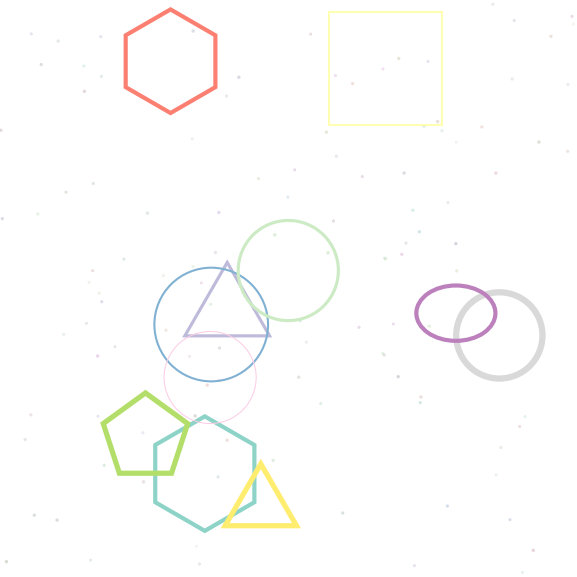[{"shape": "hexagon", "thickness": 2, "radius": 0.5, "center": [0.355, 0.179]}, {"shape": "square", "thickness": 1, "radius": 0.49, "center": [0.668, 0.881]}, {"shape": "triangle", "thickness": 1.5, "radius": 0.42, "center": [0.393, 0.46]}, {"shape": "hexagon", "thickness": 2, "radius": 0.45, "center": [0.295, 0.893]}, {"shape": "circle", "thickness": 1, "radius": 0.49, "center": [0.366, 0.437]}, {"shape": "pentagon", "thickness": 2.5, "radius": 0.38, "center": [0.252, 0.242]}, {"shape": "circle", "thickness": 0.5, "radius": 0.4, "center": [0.364, 0.345]}, {"shape": "circle", "thickness": 3, "radius": 0.37, "center": [0.865, 0.418]}, {"shape": "oval", "thickness": 2, "radius": 0.34, "center": [0.789, 0.457]}, {"shape": "circle", "thickness": 1.5, "radius": 0.43, "center": [0.499, 0.531]}, {"shape": "triangle", "thickness": 2.5, "radius": 0.36, "center": [0.452, 0.124]}]